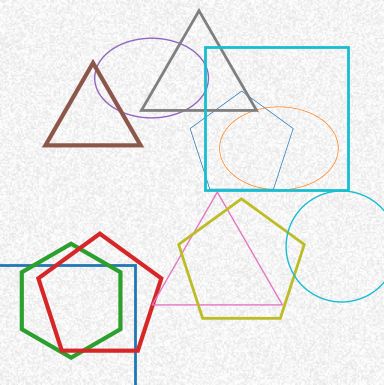[{"shape": "square", "thickness": 2, "radius": 0.95, "center": [0.159, 0.121]}, {"shape": "pentagon", "thickness": 0.5, "radius": 0.7, "center": [0.628, 0.623]}, {"shape": "oval", "thickness": 0.5, "radius": 0.77, "center": [0.725, 0.615]}, {"shape": "hexagon", "thickness": 3, "radius": 0.74, "center": [0.185, 0.219]}, {"shape": "pentagon", "thickness": 3, "radius": 0.84, "center": [0.259, 0.225]}, {"shape": "oval", "thickness": 1, "radius": 0.74, "center": [0.394, 0.797]}, {"shape": "triangle", "thickness": 3, "radius": 0.71, "center": [0.242, 0.694]}, {"shape": "triangle", "thickness": 1, "radius": 0.98, "center": [0.564, 0.306]}, {"shape": "triangle", "thickness": 2, "radius": 0.86, "center": [0.517, 0.799]}, {"shape": "pentagon", "thickness": 2, "radius": 0.86, "center": [0.627, 0.312]}, {"shape": "circle", "thickness": 1, "radius": 0.72, "center": [0.887, 0.36]}, {"shape": "square", "thickness": 2, "radius": 0.93, "center": [0.718, 0.692]}]